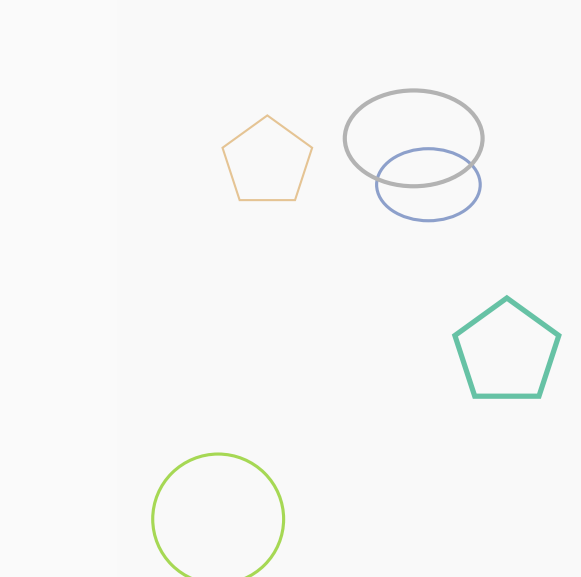[{"shape": "pentagon", "thickness": 2.5, "radius": 0.47, "center": [0.872, 0.389]}, {"shape": "oval", "thickness": 1.5, "radius": 0.45, "center": [0.737, 0.679]}, {"shape": "circle", "thickness": 1.5, "radius": 0.56, "center": [0.375, 0.1]}, {"shape": "pentagon", "thickness": 1, "radius": 0.41, "center": [0.46, 0.718]}, {"shape": "oval", "thickness": 2, "radius": 0.59, "center": [0.712, 0.76]}]